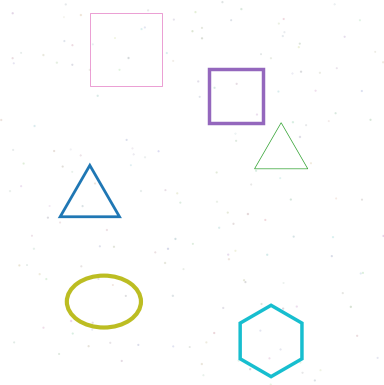[{"shape": "triangle", "thickness": 2, "radius": 0.45, "center": [0.233, 0.482]}, {"shape": "triangle", "thickness": 0.5, "radius": 0.4, "center": [0.73, 0.601]}, {"shape": "square", "thickness": 2.5, "radius": 0.35, "center": [0.613, 0.75]}, {"shape": "square", "thickness": 0.5, "radius": 0.47, "center": [0.327, 0.871]}, {"shape": "oval", "thickness": 3, "radius": 0.48, "center": [0.27, 0.217]}, {"shape": "hexagon", "thickness": 2.5, "radius": 0.46, "center": [0.704, 0.114]}]